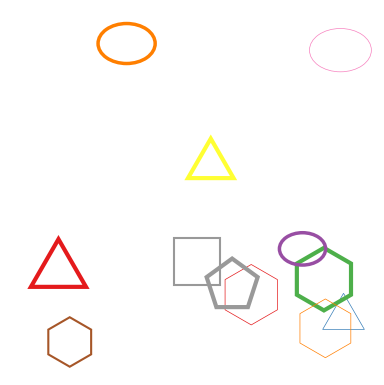[{"shape": "hexagon", "thickness": 0.5, "radius": 0.39, "center": [0.653, 0.235]}, {"shape": "triangle", "thickness": 3, "radius": 0.41, "center": [0.152, 0.296]}, {"shape": "triangle", "thickness": 0.5, "radius": 0.31, "center": [0.892, 0.176]}, {"shape": "hexagon", "thickness": 3, "radius": 0.41, "center": [0.841, 0.275]}, {"shape": "oval", "thickness": 2.5, "radius": 0.3, "center": [0.786, 0.354]}, {"shape": "hexagon", "thickness": 0.5, "radius": 0.38, "center": [0.845, 0.147]}, {"shape": "oval", "thickness": 2.5, "radius": 0.37, "center": [0.329, 0.887]}, {"shape": "triangle", "thickness": 3, "radius": 0.34, "center": [0.547, 0.572]}, {"shape": "hexagon", "thickness": 1.5, "radius": 0.32, "center": [0.181, 0.112]}, {"shape": "oval", "thickness": 0.5, "radius": 0.4, "center": [0.884, 0.87]}, {"shape": "pentagon", "thickness": 3, "radius": 0.35, "center": [0.603, 0.259]}, {"shape": "square", "thickness": 1.5, "radius": 0.3, "center": [0.512, 0.32]}]